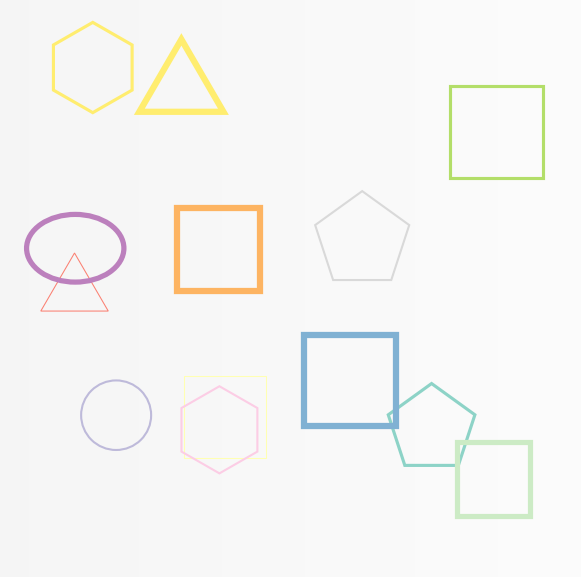[{"shape": "pentagon", "thickness": 1.5, "radius": 0.39, "center": [0.743, 0.257]}, {"shape": "square", "thickness": 0.5, "radius": 0.36, "center": [0.387, 0.278]}, {"shape": "circle", "thickness": 1, "radius": 0.3, "center": [0.2, 0.28]}, {"shape": "triangle", "thickness": 0.5, "radius": 0.34, "center": [0.128, 0.494]}, {"shape": "square", "thickness": 3, "radius": 0.39, "center": [0.602, 0.34]}, {"shape": "square", "thickness": 3, "radius": 0.36, "center": [0.376, 0.567]}, {"shape": "square", "thickness": 1.5, "radius": 0.4, "center": [0.854, 0.77]}, {"shape": "hexagon", "thickness": 1, "radius": 0.38, "center": [0.378, 0.255]}, {"shape": "pentagon", "thickness": 1, "radius": 0.43, "center": [0.623, 0.583]}, {"shape": "oval", "thickness": 2.5, "radius": 0.42, "center": [0.129, 0.569]}, {"shape": "square", "thickness": 2.5, "radius": 0.32, "center": [0.849, 0.17]}, {"shape": "hexagon", "thickness": 1.5, "radius": 0.39, "center": [0.16, 0.882]}, {"shape": "triangle", "thickness": 3, "radius": 0.42, "center": [0.312, 0.847]}]